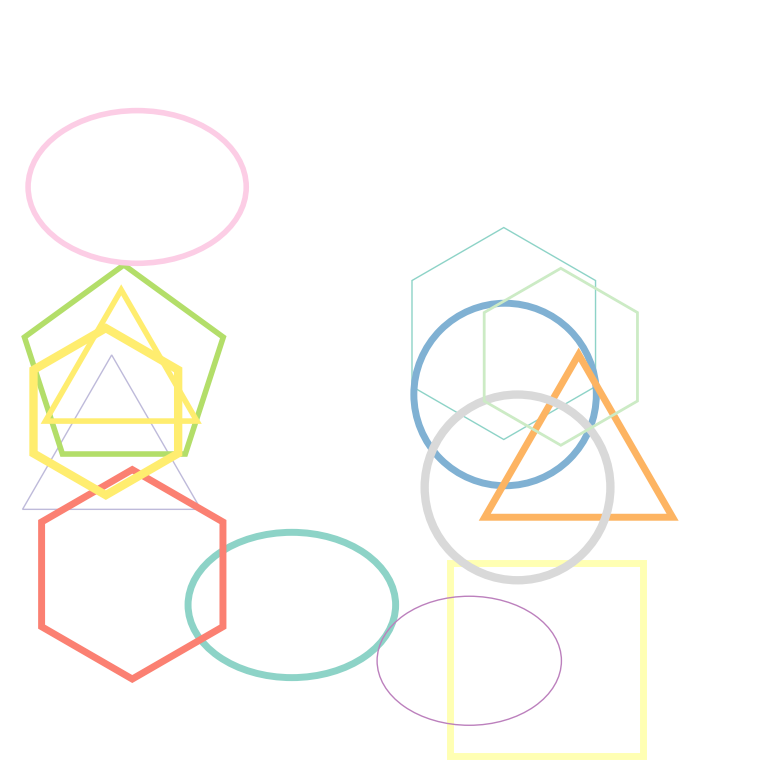[{"shape": "hexagon", "thickness": 0.5, "radius": 0.69, "center": [0.654, 0.567]}, {"shape": "oval", "thickness": 2.5, "radius": 0.67, "center": [0.379, 0.214]}, {"shape": "square", "thickness": 2.5, "radius": 0.63, "center": [0.71, 0.144]}, {"shape": "triangle", "thickness": 0.5, "radius": 0.67, "center": [0.145, 0.405]}, {"shape": "hexagon", "thickness": 2.5, "radius": 0.68, "center": [0.172, 0.254]}, {"shape": "circle", "thickness": 2.5, "radius": 0.59, "center": [0.656, 0.488]}, {"shape": "triangle", "thickness": 2.5, "radius": 0.7, "center": [0.752, 0.399]}, {"shape": "pentagon", "thickness": 2, "radius": 0.68, "center": [0.161, 0.52]}, {"shape": "oval", "thickness": 2, "radius": 0.71, "center": [0.178, 0.757]}, {"shape": "circle", "thickness": 3, "radius": 0.6, "center": [0.672, 0.367]}, {"shape": "oval", "thickness": 0.5, "radius": 0.6, "center": [0.609, 0.142]}, {"shape": "hexagon", "thickness": 1, "radius": 0.57, "center": [0.728, 0.537]}, {"shape": "triangle", "thickness": 2, "radius": 0.57, "center": [0.157, 0.51]}, {"shape": "hexagon", "thickness": 3, "radius": 0.54, "center": [0.137, 0.465]}]